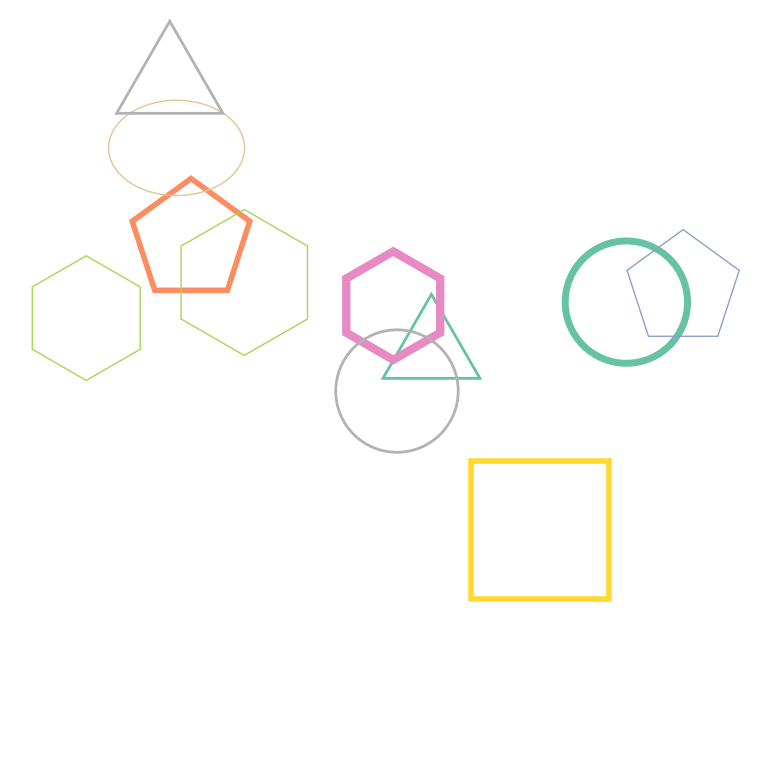[{"shape": "circle", "thickness": 2.5, "radius": 0.4, "center": [0.813, 0.608]}, {"shape": "triangle", "thickness": 1, "radius": 0.36, "center": [0.56, 0.545]}, {"shape": "pentagon", "thickness": 2, "radius": 0.4, "center": [0.248, 0.688]}, {"shape": "pentagon", "thickness": 0.5, "radius": 0.38, "center": [0.887, 0.625]}, {"shape": "hexagon", "thickness": 3, "radius": 0.35, "center": [0.511, 0.603]}, {"shape": "hexagon", "thickness": 0.5, "radius": 0.4, "center": [0.112, 0.587]}, {"shape": "hexagon", "thickness": 0.5, "radius": 0.47, "center": [0.317, 0.633]}, {"shape": "square", "thickness": 2, "radius": 0.45, "center": [0.701, 0.312]}, {"shape": "oval", "thickness": 0.5, "radius": 0.44, "center": [0.229, 0.808]}, {"shape": "triangle", "thickness": 1, "radius": 0.4, "center": [0.22, 0.893]}, {"shape": "circle", "thickness": 1, "radius": 0.4, "center": [0.516, 0.492]}]